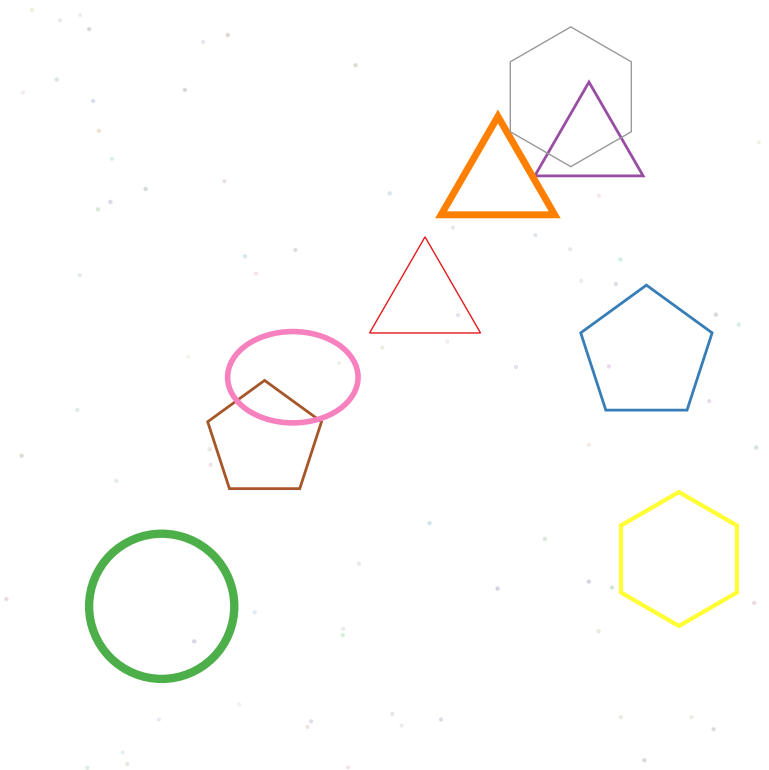[{"shape": "triangle", "thickness": 0.5, "radius": 0.42, "center": [0.552, 0.609]}, {"shape": "pentagon", "thickness": 1, "radius": 0.45, "center": [0.84, 0.54]}, {"shape": "circle", "thickness": 3, "radius": 0.47, "center": [0.21, 0.213]}, {"shape": "triangle", "thickness": 1, "radius": 0.41, "center": [0.765, 0.812]}, {"shape": "triangle", "thickness": 2.5, "radius": 0.43, "center": [0.647, 0.764]}, {"shape": "hexagon", "thickness": 1.5, "radius": 0.43, "center": [0.882, 0.274]}, {"shape": "pentagon", "thickness": 1, "radius": 0.39, "center": [0.344, 0.428]}, {"shape": "oval", "thickness": 2, "radius": 0.42, "center": [0.38, 0.51]}, {"shape": "hexagon", "thickness": 0.5, "radius": 0.45, "center": [0.741, 0.874]}]